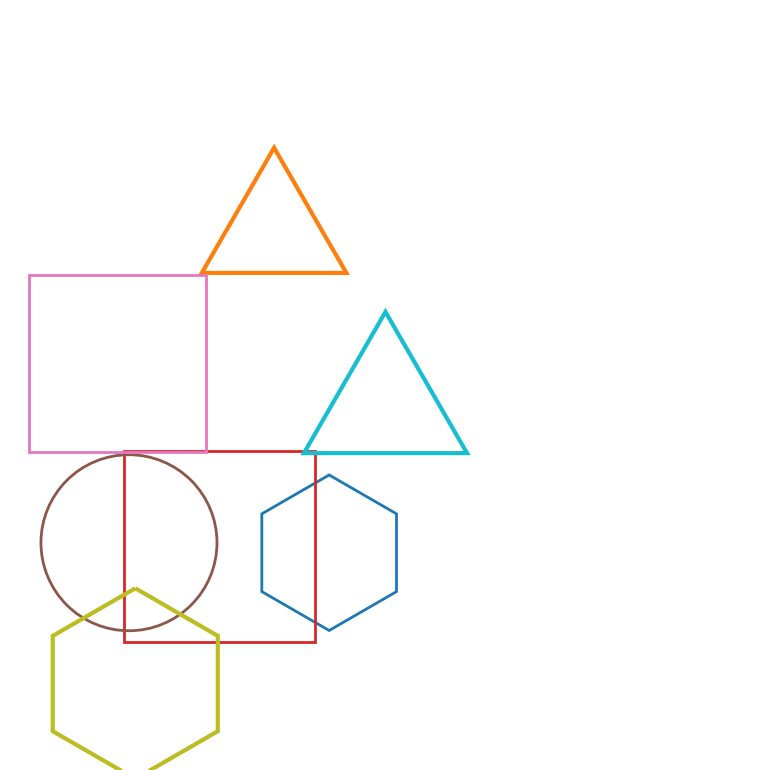[{"shape": "hexagon", "thickness": 1, "radius": 0.5, "center": [0.427, 0.282]}, {"shape": "triangle", "thickness": 1.5, "radius": 0.54, "center": [0.356, 0.7]}, {"shape": "square", "thickness": 1, "radius": 0.62, "center": [0.285, 0.29]}, {"shape": "circle", "thickness": 1, "radius": 0.57, "center": [0.167, 0.295]}, {"shape": "square", "thickness": 1, "radius": 0.57, "center": [0.153, 0.528]}, {"shape": "hexagon", "thickness": 1.5, "radius": 0.62, "center": [0.176, 0.112]}, {"shape": "triangle", "thickness": 1.5, "radius": 0.61, "center": [0.501, 0.473]}]